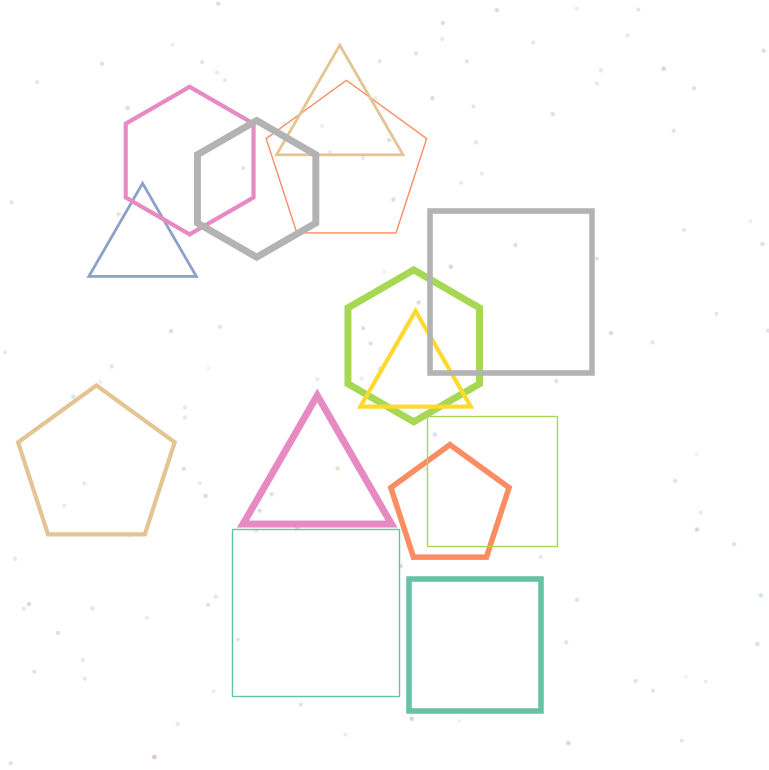[{"shape": "square", "thickness": 2, "radius": 0.43, "center": [0.617, 0.163]}, {"shape": "square", "thickness": 0.5, "radius": 0.54, "center": [0.41, 0.204]}, {"shape": "pentagon", "thickness": 0.5, "radius": 0.55, "center": [0.45, 0.786]}, {"shape": "pentagon", "thickness": 2, "radius": 0.4, "center": [0.584, 0.342]}, {"shape": "triangle", "thickness": 1, "radius": 0.4, "center": [0.185, 0.681]}, {"shape": "hexagon", "thickness": 1.5, "radius": 0.48, "center": [0.246, 0.791]}, {"shape": "triangle", "thickness": 2.5, "radius": 0.56, "center": [0.412, 0.375]}, {"shape": "hexagon", "thickness": 2.5, "radius": 0.49, "center": [0.537, 0.551]}, {"shape": "square", "thickness": 0.5, "radius": 0.42, "center": [0.639, 0.375]}, {"shape": "triangle", "thickness": 1.5, "radius": 0.41, "center": [0.54, 0.513]}, {"shape": "triangle", "thickness": 1, "radius": 0.47, "center": [0.441, 0.846]}, {"shape": "pentagon", "thickness": 1.5, "radius": 0.53, "center": [0.125, 0.393]}, {"shape": "square", "thickness": 2, "radius": 0.52, "center": [0.664, 0.621]}, {"shape": "hexagon", "thickness": 2.5, "radius": 0.44, "center": [0.333, 0.755]}]